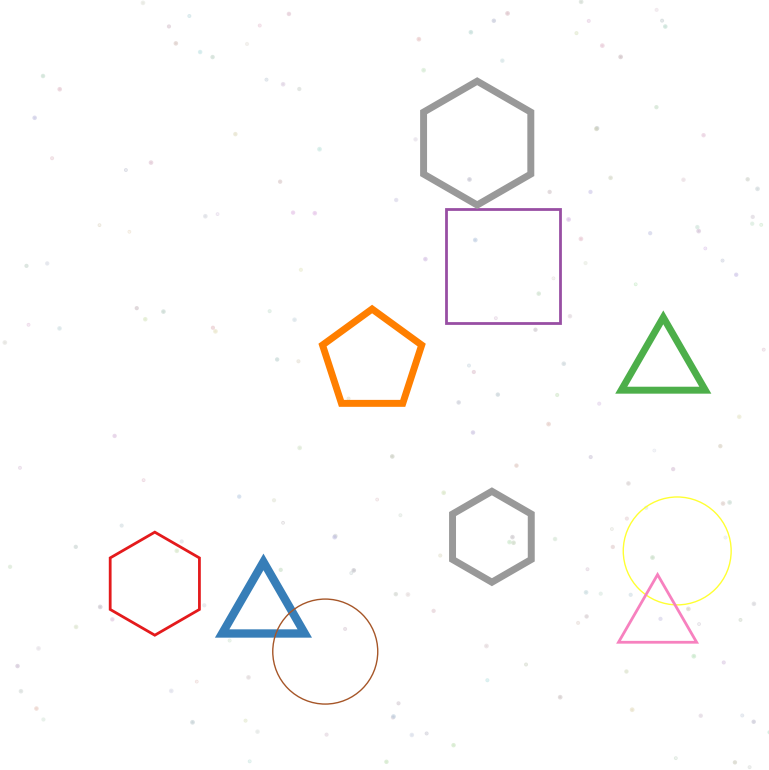[{"shape": "hexagon", "thickness": 1, "radius": 0.33, "center": [0.201, 0.242]}, {"shape": "triangle", "thickness": 3, "radius": 0.31, "center": [0.342, 0.208]}, {"shape": "triangle", "thickness": 2.5, "radius": 0.32, "center": [0.861, 0.525]}, {"shape": "square", "thickness": 1, "radius": 0.37, "center": [0.653, 0.654]}, {"shape": "pentagon", "thickness": 2.5, "radius": 0.34, "center": [0.483, 0.531]}, {"shape": "circle", "thickness": 0.5, "radius": 0.35, "center": [0.879, 0.285]}, {"shape": "circle", "thickness": 0.5, "radius": 0.34, "center": [0.422, 0.154]}, {"shape": "triangle", "thickness": 1, "radius": 0.29, "center": [0.854, 0.195]}, {"shape": "hexagon", "thickness": 2.5, "radius": 0.3, "center": [0.639, 0.303]}, {"shape": "hexagon", "thickness": 2.5, "radius": 0.4, "center": [0.62, 0.814]}]